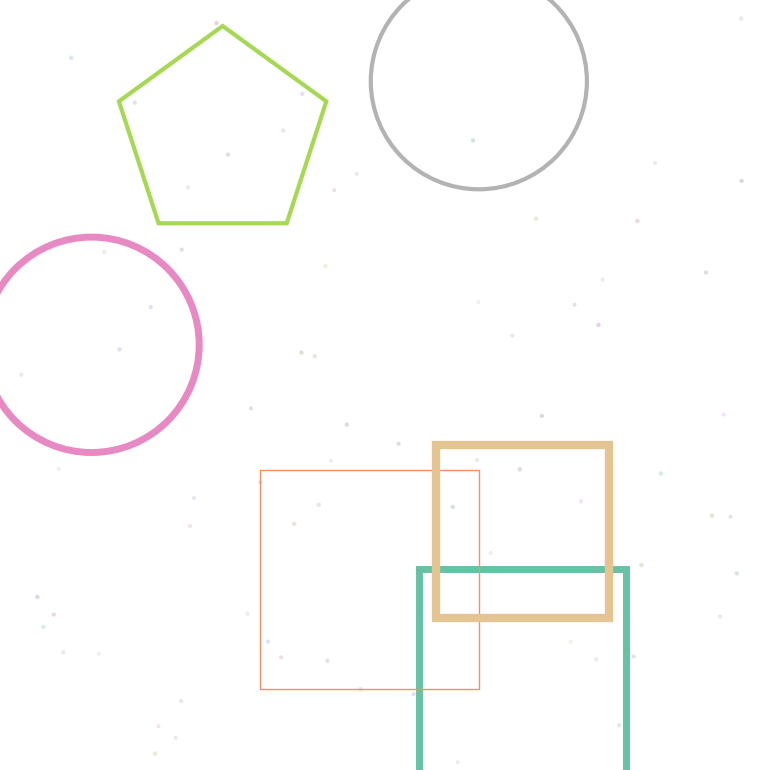[{"shape": "square", "thickness": 2.5, "radius": 0.67, "center": [0.678, 0.127]}, {"shape": "square", "thickness": 0.5, "radius": 0.71, "center": [0.48, 0.247]}, {"shape": "circle", "thickness": 2.5, "radius": 0.7, "center": [0.119, 0.552]}, {"shape": "pentagon", "thickness": 1.5, "radius": 0.71, "center": [0.289, 0.825]}, {"shape": "square", "thickness": 3, "radius": 0.56, "center": [0.679, 0.31]}, {"shape": "circle", "thickness": 1.5, "radius": 0.7, "center": [0.622, 0.894]}]